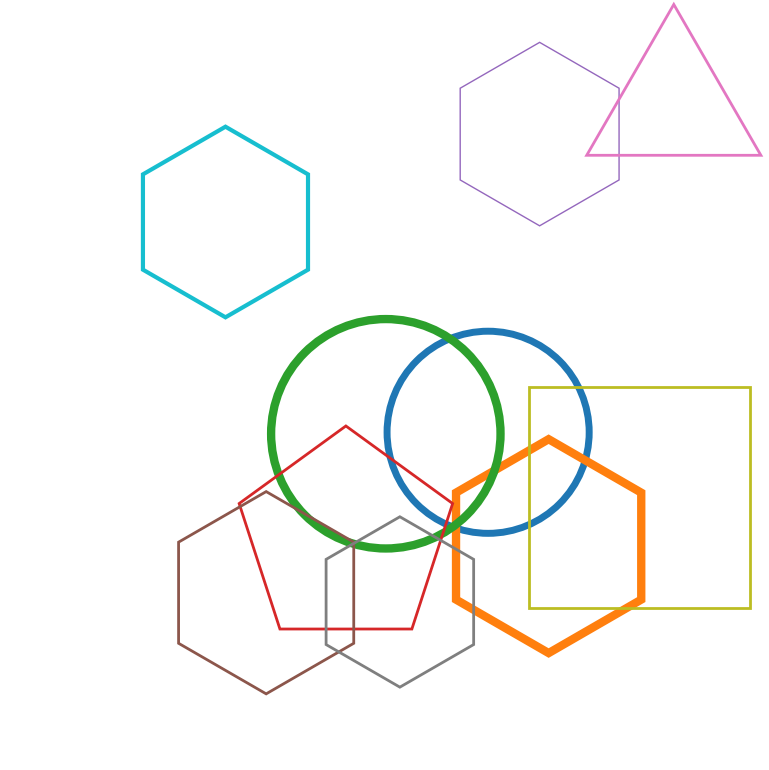[{"shape": "circle", "thickness": 2.5, "radius": 0.66, "center": [0.634, 0.439]}, {"shape": "hexagon", "thickness": 3, "radius": 0.69, "center": [0.713, 0.291]}, {"shape": "circle", "thickness": 3, "radius": 0.74, "center": [0.501, 0.437]}, {"shape": "pentagon", "thickness": 1, "radius": 0.73, "center": [0.449, 0.301]}, {"shape": "hexagon", "thickness": 0.5, "radius": 0.6, "center": [0.701, 0.826]}, {"shape": "hexagon", "thickness": 1, "radius": 0.66, "center": [0.346, 0.23]}, {"shape": "triangle", "thickness": 1, "radius": 0.65, "center": [0.875, 0.864]}, {"shape": "hexagon", "thickness": 1, "radius": 0.55, "center": [0.519, 0.218]}, {"shape": "square", "thickness": 1, "radius": 0.72, "center": [0.83, 0.354]}, {"shape": "hexagon", "thickness": 1.5, "radius": 0.62, "center": [0.293, 0.712]}]